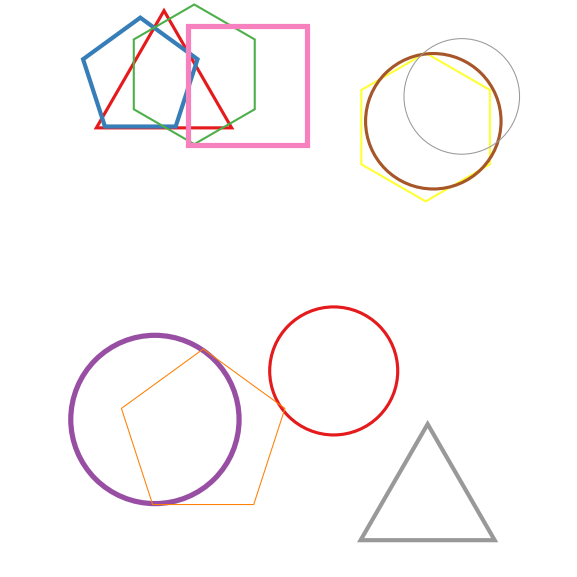[{"shape": "triangle", "thickness": 1.5, "radius": 0.68, "center": [0.284, 0.845]}, {"shape": "circle", "thickness": 1.5, "radius": 0.55, "center": [0.578, 0.357]}, {"shape": "pentagon", "thickness": 2, "radius": 0.52, "center": [0.243, 0.864]}, {"shape": "hexagon", "thickness": 1, "radius": 0.6, "center": [0.336, 0.87]}, {"shape": "circle", "thickness": 2.5, "radius": 0.73, "center": [0.268, 0.273]}, {"shape": "pentagon", "thickness": 0.5, "radius": 0.74, "center": [0.352, 0.246]}, {"shape": "hexagon", "thickness": 1, "radius": 0.64, "center": [0.737, 0.779]}, {"shape": "circle", "thickness": 1.5, "radius": 0.59, "center": [0.75, 0.789]}, {"shape": "square", "thickness": 2.5, "radius": 0.52, "center": [0.429, 0.852]}, {"shape": "circle", "thickness": 0.5, "radius": 0.5, "center": [0.8, 0.832]}, {"shape": "triangle", "thickness": 2, "radius": 0.67, "center": [0.74, 0.131]}]